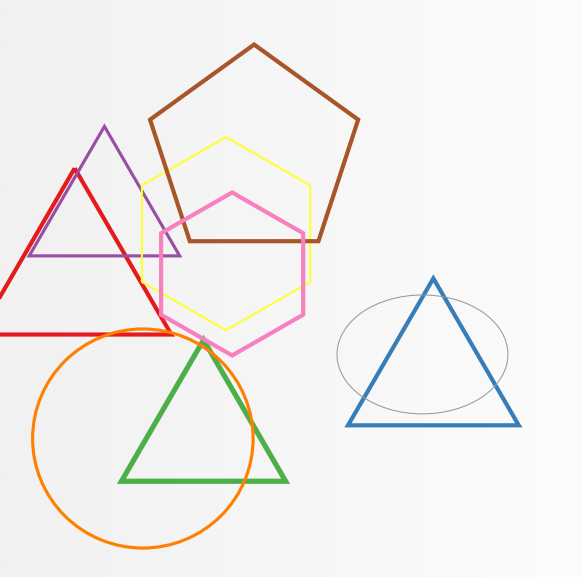[{"shape": "triangle", "thickness": 2, "radius": 0.96, "center": [0.128, 0.516]}, {"shape": "triangle", "thickness": 2, "radius": 0.85, "center": [0.746, 0.347]}, {"shape": "triangle", "thickness": 2.5, "radius": 0.82, "center": [0.35, 0.247]}, {"shape": "triangle", "thickness": 1.5, "radius": 0.75, "center": [0.18, 0.631]}, {"shape": "circle", "thickness": 1.5, "radius": 0.95, "center": [0.246, 0.24]}, {"shape": "hexagon", "thickness": 1, "radius": 0.84, "center": [0.389, 0.595]}, {"shape": "pentagon", "thickness": 2, "radius": 0.94, "center": [0.437, 0.734]}, {"shape": "hexagon", "thickness": 2, "radius": 0.71, "center": [0.399, 0.525]}, {"shape": "oval", "thickness": 0.5, "radius": 0.74, "center": [0.727, 0.385]}]